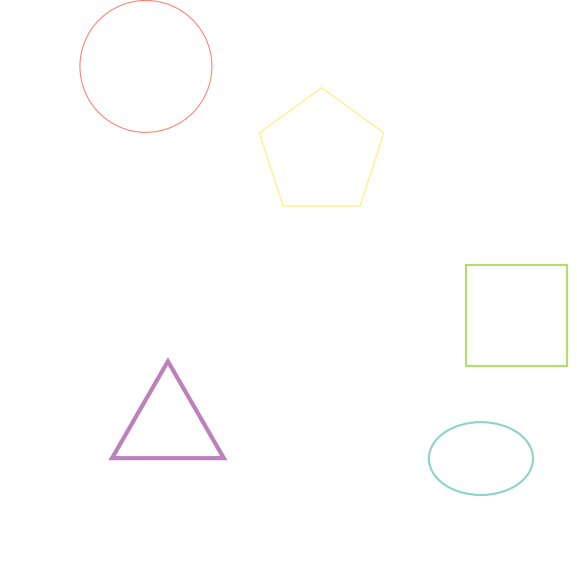[{"shape": "oval", "thickness": 1, "radius": 0.45, "center": [0.833, 0.205]}, {"shape": "circle", "thickness": 0.5, "radius": 0.57, "center": [0.253, 0.884]}, {"shape": "square", "thickness": 1, "radius": 0.44, "center": [0.895, 0.452]}, {"shape": "triangle", "thickness": 2, "radius": 0.56, "center": [0.291, 0.262]}, {"shape": "pentagon", "thickness": 0.5, "radius": 0.57, "center": [0.557, 0.734]}]